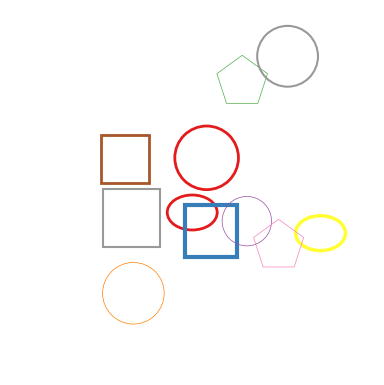[{"shape": "oval", "thickness": 2, "radius": 0.32, "center": [0.499, 0.448]}, {"shape": "circle", "thickness": 2, "radius": 0.41, "center": [0.537, 0.59]}, {"shape": "square", "thickness": 3, "radius": 0.34, "center": [0.549, 0.4]}, {"shape": "pentagon", "thickness": 0.5, "radius": 0.35, "center": [0.629, 0.787]}, {"shape": "circle", "thickness": 0.5, "radius": 0.32, "center": [0.641, 0.426]}, {"shape": "circle", "thickness": 0.5, "radius": 0.4, "center": [0.346, 0.238]}, {"shape": "oval", "thickness": 2.5, "radius": 0.32, "center": [0.832, 0.394]}, {"shape": "square", "thickness": 2, "radius": 0.31, "center": [0.325, 0.587]}, {"shape": "pentagon", "thickness": 0.5, "radius": 0.34, "center": [0.724, 0.362]}, {"shape": "square", "thickness": 1.5, "radius": 0.37, "center": [0.342, 0.434]}, {"shape": "circle", "thickness": 1.5, "radius": 0.39, "center": [0.747, 0.854]}]